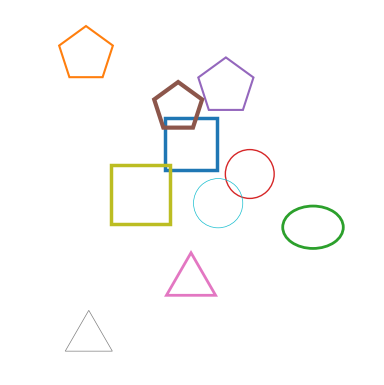[{"shape": "square", "thickness": 2.5, "radius": 0.34, "center": [0.497, 0.627]}, {"shape": "pentagon", "thickness": 1.5, "radius": 0.37, "center": [0.223, 0.859]}, {"shape": "oval", "thickness": 2, "radius": 0.39, "center": [0.813, 0.41]}, {"shape": "circle", "thickness": 1, "radius": 0.32, "center": [0.649, 0.548]}, {"shape": "pentagon", "thickness": 1.5, "radius": 0.38, "center": [0.587, 0.775]}, {"shape": "pentagon", "thickness": 3, "radius": 0.33, "center": [0.463, 0.721]}, {"shape": "triangle", "thickness": 2, "radius": 0.37, "center": [0.496, 0.27]}, {"shape": "triangle", "thickness": 0.5, "radius": 0.35, "center": [0.231, 0.123]}, {"shape": "square", "thickness": 2.5, "radius": 0.38, "center": [0.364, 0.495]}, {"shape": "circle", "thickness": 0.5, "radius": 0.32, "center": [0.567, 0.472]}]